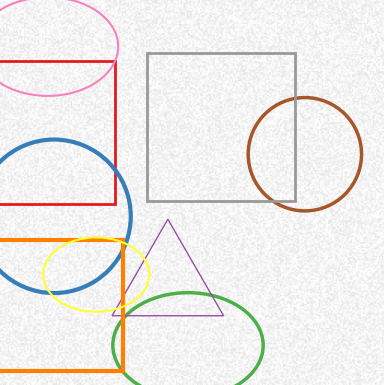[{"shape": "square", "thickness": 2, "radius": 0.93, "center": [0.114, 0.656]}, {"shape": "circle", "thickness": 3, "radius": 1.0, "center": [0.14, 0.438]}, {"shape": "oval", "thickness": 2.5, "radius": 0.98, "center": [0.488, 0.103]}, {"shape": "triangle", "thickness": 1, "radius": 0.84, "center": [0.436, 0.263]}, {"shape": "square", "thickness": 3, "radius": 0.85, "center": [0.15, 0.206]}, {"shape": "oval", "thickness": 1.5, "radius": 0.69, "center": [0.25, 0.287]}, {"shape": "circle", "thickness": 2.5, "radius": 0.74, "center": [0.792, 0.599]}, {"shape": "oval", "thickness": 1.5, "radius": 0.92, "center": [0.124, 0.879]}, {"shape": "square", "thickness": 2, "radius": 0.96, "center": [0.573, 0.671]}]